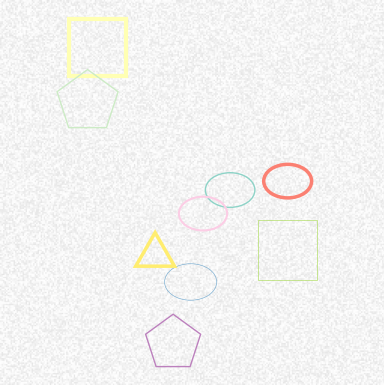[{"shape": "oval", "thickness": 1, "radius": 0.32, "center": [0.598, 0.506]}, {"shape": "square", "thickness": 3, "radius": 0.37, "center": [0.254, 0.877]}, {"shape": "oval", "thickness": 2.5, "radius": 0.31, "center": [0.747, 0.53]}, {"shape": "oval", "thickness": 0.5, "radius": 0.34, "center": [0.495, 0.268]}, {"shape": "square", "thickness": 0.5, "radius": 0.39, "center": [0.747, 0.35]}, {"shape": "oval", "thickness": 1.5, "radius": 0.31, "center": [0.527, 0.445]}, {"shape": "pentagon", "thickness": 1, "radius": 0.38, "center": [0.45, 0.109]}, {"shape": "pentagon", "thickness": 1, "radius": 0.42, "center": [0.227, 0.736]}, {"shape": "triangle", "thickness": 2.5, "radius": 0.29, "center": [0.403, 0.338]}]